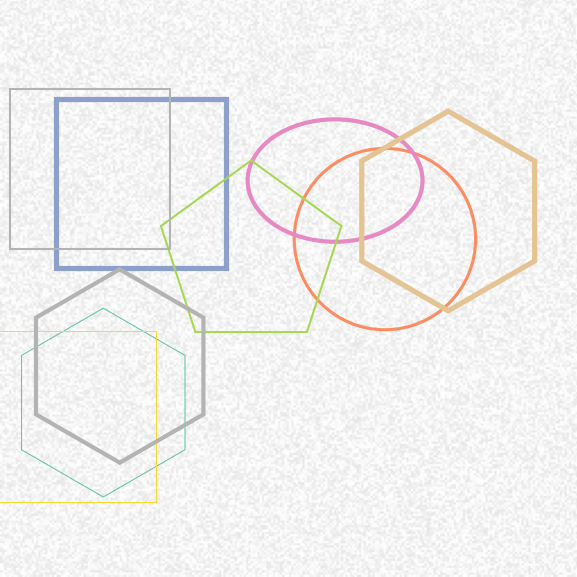[{"shape": "hexagon", "thickness": 0.5, "radius": 0.82, "center": [0.179, 0.302]}, {"shape": "circle", "thickness": 1.5, "radius": 0.79, "center": [0.667, 0.585]}, {"shape": "square", "thickness": 2.5, "radius": 0.73, "center": [0.244, 0.681]}, {"shape": "oval", "thickness": 2, "radius": 0.76, "center": [0.58, 0.686]}, {"shape": "pentagon", "thickness": 1, "radius": 0.82, "center": [0.435, 0.557]}, {"shape": "square", "thickness": 0.5, "radius": 0.74, "center": [0.123, 0.278]}, {"shape": "hexagon", "thickness": 2.5, "radius": 0.86, "center": [0.776, 0.634]}, {"shape": "hexagon", "thickness": 2, "radius": 0.84, "center": [0.207, 0.365]}, {"shape": "square", "thickness": 1, "radius": 0.69, "center": [0.156, 0.706]}]